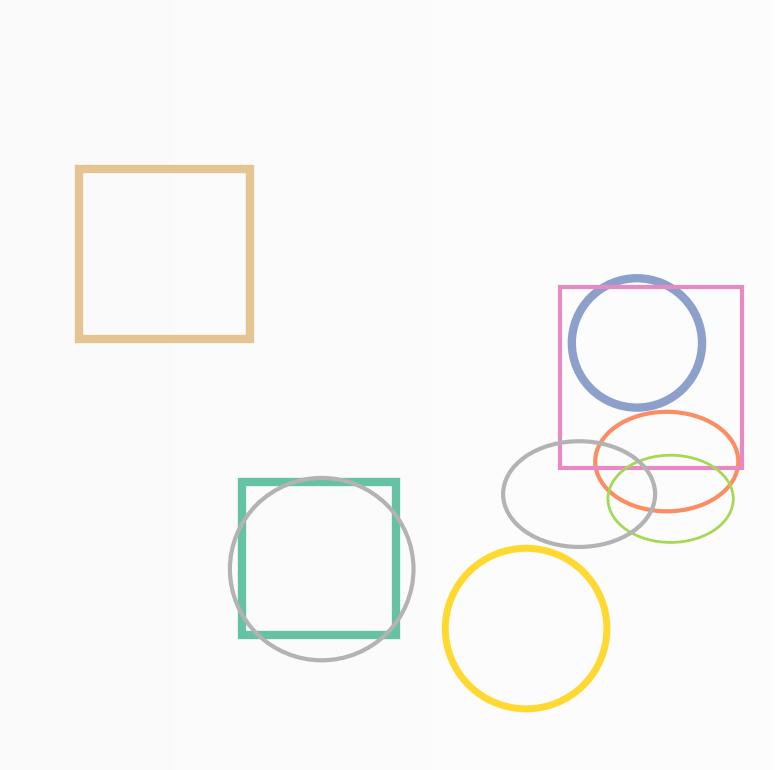[{"shape": "square", "thickness": 3, "radius": 0.5, "center": [0.412, 0.274]}, {"shape": "oval", "thickness": 1.5, "radius": 0.46, "center": [0.86, 0.401]}, {"shape": "circle", "thickness": 3, "radius": 0.42, "center": [0.822, 0.555]}, {"shape": "square", "thickness": 1.5, "radius": 0.59, "center": [0.84, 0.509]}, {"shape": "oval", "thickness": 1, "radius": 0.4, "center": [0.865, 0.352]}, {"shape": "circle", "thickness": 2.5, "radius": 0.52, "center": [0.679, 0.184]}, {"shape": "square", "thickness": 3, "radius": 0.55, "center": [0.212, 0.67]}, {"shape": "circle", "thickness": 1.5, "radius": 0.59, "center": [0.415, 0.261]}, {"shape": "oval", "thickness": 1.5, "radius": 0.49, "center": [0.747, 0.358]}]